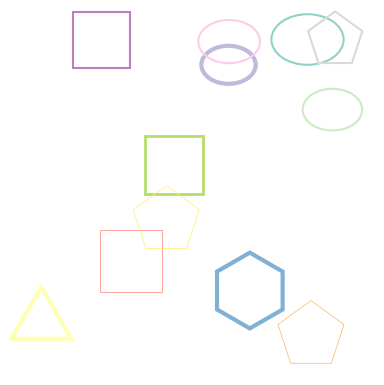[{"shape": "oval", "thickness": 1.5, "radius": 0.47, "center": [0.799, 0.897]}, {"shape": "triangle", "thickness": 3, "radius": 0.45, "center": [0.107, 0.165]}, {"shape": "oval", "thickness": 3, "radius": 0.35, "center": [0.594, 0.832]}, {"shape": "square", "thickness": 0.5, "radius": 0.4, "center": [0.341, 0.322]}, {"shape": "hexagon", "thickness": 3, "radius": 0.49, "center": [0.649, 0.245]}, {"shape": "pentagon", "thickness": 0.5, "radius": 0.45, "center": [0.808, 0.129]}, {"shape": "square", "thickness": 2, "radius": 0.37, "center": [0.452, 0.572]}, {"shape": "oval", "thickness": 1.5, "radius": 0.4, "center": [0.595, 0.892]}, {"shape": "pentagon", "thickness": 1.5, "radius": 0.37, "center": [0.871, 0.896]}, {"shape": "square", "thickness": 1.5, "radius": 0.37, "center": [0.264, 0.896]}, {"shape": "oval", "thickness": 1.5, "radius": 0.39, "center": [0.863, 0.715]}, {"shape": "pentagon", "thickness": 0.5, "radius": 0.45, "center": [0.432, 0.428]}]